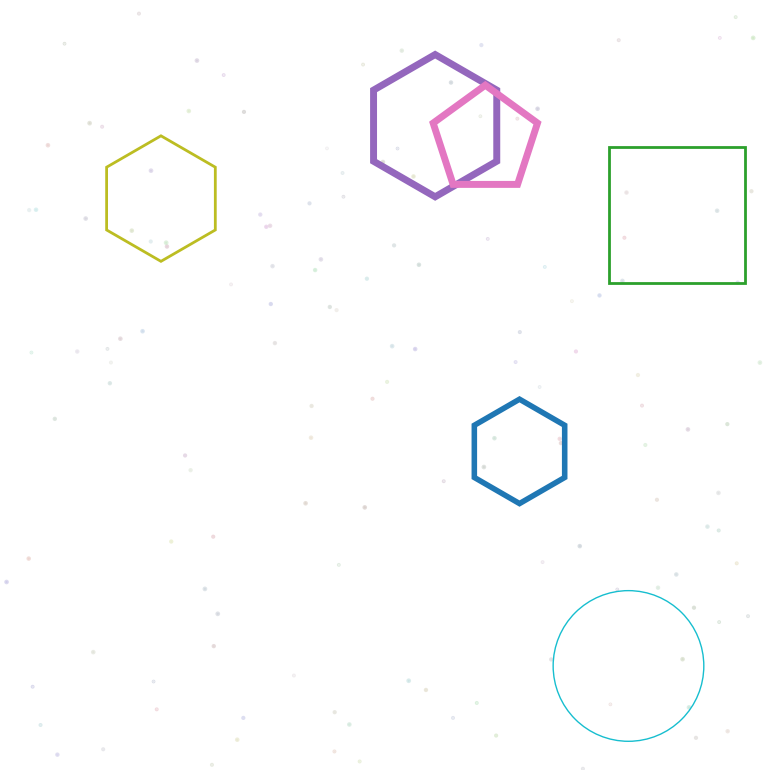[{"shape": "hexagon", "thickness": 2, "radius": 0.34, "center": [0.675, 0.414]}, {"shape": "square", "thickness": 1, "radius": 0.44, "center": [0.879, 0.721]}, {"shape": "hexagon", "thickness": 2.5, "radius": 0.46, "center": [0.565, 0.837]}, {"shape": "pentagon", "thickness": 2.5, "radius": 0.36, "center": [0.63, 0.818]}, {"shape": "hexagon", "thickness": 1, "radius": 0.41, "center": [0.209, 0.742]}, {"shape": "circle", "thickness": 0.5, "radius": 0.49, "center": [0.816, 0.135]}]